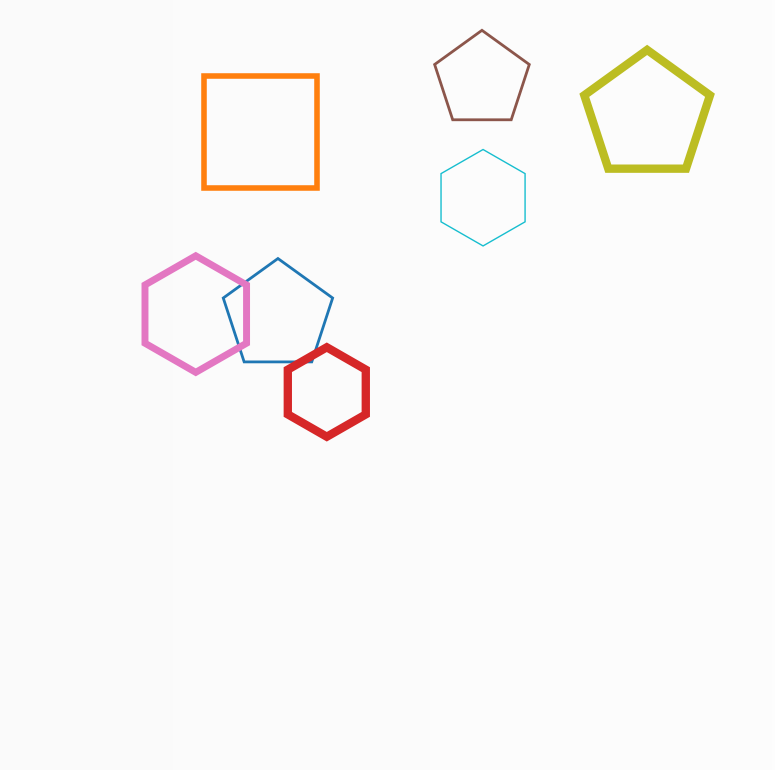[{"shape": "pentagon", "thickness": 1, "radius": 0.37, "center": [0.359, 0.59]}, {"shape": "square", "thickness": 2, "radius": 0.36, "center": [0.336, 0.829]}, {"shape": "hexagon", "thickness": 3, "radius": 0.29, "center": [0.422, 0.491]}, {"shape": "pentagon", "thickness": 1, "radius": 0.32, "center": [0.622, 0.896]}, {"shape": "hexagon", "thickness": 2.5, "radius": 0.38, "center": [0.253, 0.592]}, {"shape": "pentagon", "thickness": 3, "radius": 0.43, "center": [0.835, 0.85]}, {"shape": "hexagon", "thickness": 0.5, "radius": 0.31, "center": [0.623, 0.743]}]